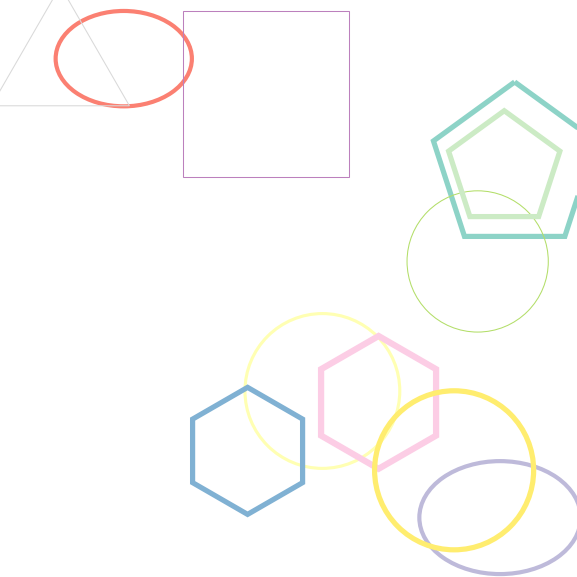[{"shape": "pentagon", "thickness": 2.5, "radius": 0.74, "center": [0.891, 0.709]}, {"shape": "circle", "thickness": 1.5, "radius": 0.67, "center": [0.558, 0.322]}, {"shape": "oval", "thickness": 2, "radius": 0.7, "center": [0.866, 0.103]}, {"shape": "oval", "thickness": 2, "radius": 0.59, "center": [0.214, 0.898]}, {"shape": "hexagon", "thickness": 2.5, "radius": 0.55, "center": [0.429, 0.218]}, {"shape": "circle", "thickness": 0.5, "radius": 0.61, "center": [0.827, 0.546]}, {"shape": "hexagon", "thickness": 3, "radius": 0.57, "center": [0.656, 0.302]}, {"shape": "triangle", "thickness": 0.5, "radius": 0.69, "center": [0.105, 0.885]}, {"shape": "square", "thickness": 0.5, "radius": 0.72, "center": [0.461, 0.836]}, {"shape": "pentagon", "thickness": 2.5, "radius": 0.51, "center": [0.873, 0.706]}, {"shape": "circle", "thickness": 2.5, "radius": 0.69, "center": [0.786, 0.185]}]